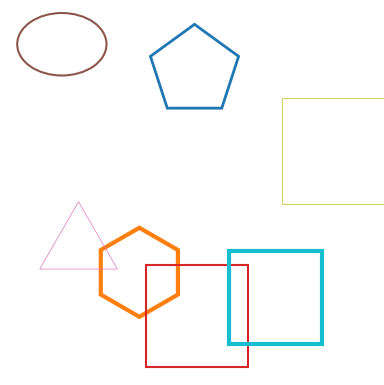[{"shape": "pentagon", "thickness": 2, "radius": 0.6, "center": [0.505, 0.816]}, {"shape": "hexagon", "thickness": 3, "radius": 0.58, "center": [0.362, 0.293]}, {"shape": "square", "thickness": 1.5, "radius": 0.66, "center": [0.511, 0.179]}, {"shape": "oval", "thickness": 1.5, "radius": 0.58, "center": [0.161, 0.885]}, {"shape": "triangle", "thickness": 0.5, "radius": 0.58, "center": [0.204, 0.359]}, {"shape": "square", "thickness": 0.5, "radius": 0.69, "center": [0.87, 0.608]}, {"shape": "square", "thickness": 3, "radius": 0.6, "center": [0.715, 0.228]}]